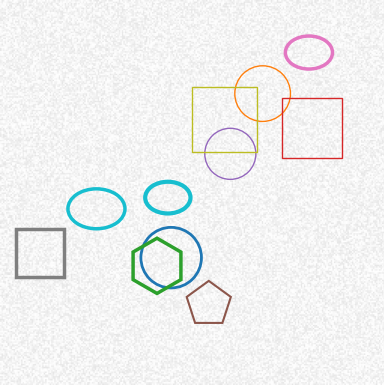[{"shape": "circle", "thickness": 2, "radius": 0.39, "center": [0.445, 0.331]}, {"shape": "circle", "thickness": 1, "radius": 0.36, "center": [0.682, 0.757]}, {"shape": "hexagon", "thickness": 2.5, "radius": 0.36, "center": [0.408, 0.31]}, {"shape": "square", "thickness": 1, "radius": 0.39, "center": [0.81, 0.668]}, {"shape": "circle", "thickness": 1, "radius": 0.33, "center": [0.598, 0.6]}, {"shape": "pentagon", "thickness": 1.5, "radius": 0.3, "center": [0.542, 0.21]}, {"shape": "oval", "thickness": 2.5, "radius": 0.31, "center": [0.802, 0.864]}, {"shape": "square", "thickness": 2.5, "radius": 0.32, "center": [0.104, 0.343]}, {"shape": "square", "thickness": 1, "radius": 0.42, "center": [0.584, 0.689]}, {"shape": "oval", "thickness": 2.5, "radius": 0.37, "center": [0.251, 0.458]}, {"shape": "oval", "thickness": 3, "radius": 0.29, "center": [0.436, 0.487]}]